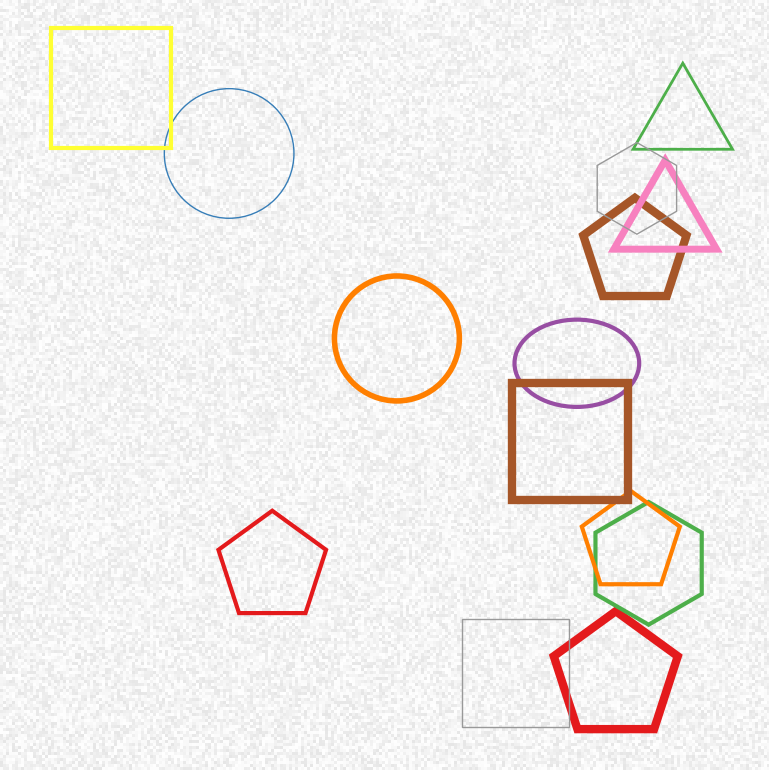[{"shape": "pentagon", "thickness": 3, "radius": 0.42, "center": [0.8, 0.122]}, {"shape": "pentagon", "thickness": 1.5, "radius": 0.37, "center": [0.354, 0.263]}, {"shape": "circle", "thickness": 0.5, "radius": 0.42, "center": [0.298, 0.801]}, {"shape": "triangle", "thickness": 1, "radius": 0.37, "center": [0.887, 0.843]}, {"shape": "hexagon", "thickness": 1.5, "radius": 0.4, "center": [0.842, 0.268]}, {"shape": "oval", "thickness": 1.5, "radius": 0.4, "center": [0.749, 0.528]}, {"shape": "circle", "thickness": 2, "radius": 0.41, "center": [0.515, 0.56]}, {"shape": "pentagon", "thickness": 1.5, "radius": 0.33, "center": [0.819, 0.295]}, {"shape": "square", "thickness": 1.5, "radius": 0.39, "center": [0.144, 0.886]}, {"shape": "pentagon", "thickness": 3, "radius": 0.35, "center": [0.825, 0.673]}, {"shape": "square", "thickness": 3, "radius": 0.38, "center": [0.74, 0.427]}, {"shape": "triangle", "thickness": 2.5, "radius": 0.39, "center": [0.864, 0.715]}, {"shape": "square", "thickness": 0.5, "radius": 0.35, "center": [0.669, 0.126]}, {"shape": "hexagon", "thickness": 0.5, "radius": 0.3, "center": [0.827, 0.755]}]